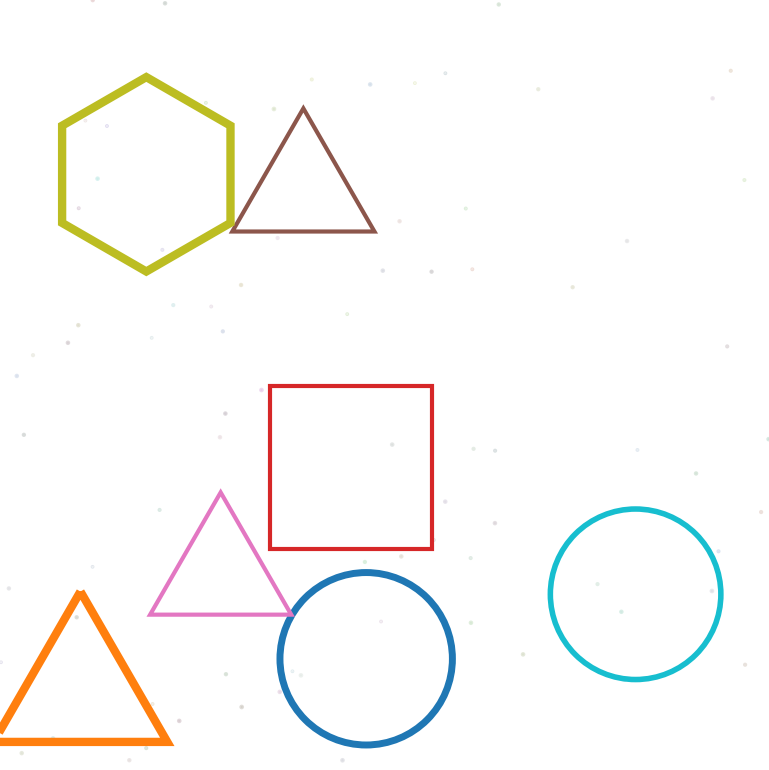[{"shape": "circle", "thickness": 2.5, "radius": 0.56, "center": [0.476, 0.144]}, {"shape": "triangle", "thickness": 3, "radius": 0.65, "center": [0.104, 0.102]}, {"shape": "square", "thickness": 1.5, "radius": 0.53, "center": [0.456, 0.393]}, {"shape": "triangle", "thickness": 1.5, "radius": 0.53, "center": [0.394, 0.753]}, {"shape": "triangle", "thickness": 1.5, "radius": 0.53, "center": [0.287, 0.255]}, {"shape": "hexagon", "thickness": 3, "radius": 0.63, "center": [0.19, 0.774]}, {"shape": "circle", "thickness": 2, "radius": 0.55, "center": [0.825, 0.228]}]